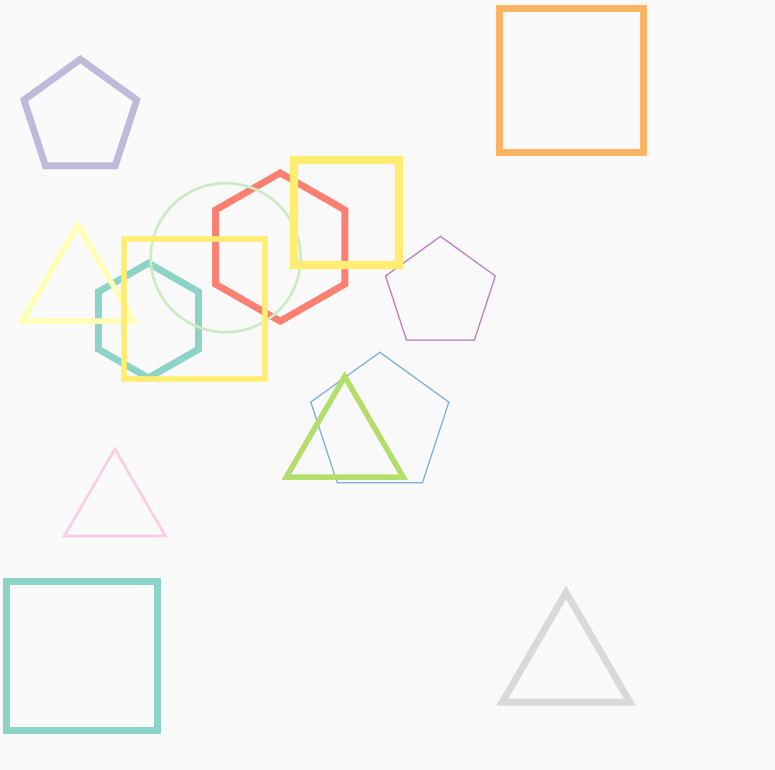[{"shape": "square", "thickness": 2.5, "radius": 0.49, "center": [0.105, 0.149]}, {"shape": "hexagon", "thickness": 2.5, "radius": 0.37, "center": [0.192, 0.584]}, {"shape": "triangle", "thickness": 2, "radius": 0.42, "center": [0.101, 0.625]}, {"shape": "pentagon", "thickness": 2.5, "radius": 0.38, "center": [0.104, 0.847]}, {"shape": "hexagon", "thickness": 2.5, "radius": 0.48, "center": [0.362, 0.679]}, {"shape": "pentagon", "thickness": 0.5, "radius": 0.47, "center": [0.49, 0.449]}, {"shape": "square", "thickness": 2.5, "radius": 0.47, "center": [0.737, 0.896]}, {"shape": "triangle", "thickness": 2, "radius": 0.44, "center": [0.445, 0.424]}, {"shape": "triangle", "thickness": 1, "radius": 0.38, "center": [0.148, 0.342]}, {"shape": "triangle", "thickness": 2.5, "radius": 0.48, "center": [0.73, 0.136]}, {"shape": "pentagon", "thickness": 0.5, "radius": 0.37, "center": [0.568, 0.619]}, {"shape": "circle", "thickness": 1, "radius": 0.48, "center": [0.291, 0.665]}, {"shape": "square", "thickness": 2, "radius": 0.45, "center": [0.251, 0.599]}, {"shape": "square", "thickness": 3, "radius": 0.34, "center": [0.448, 0.724]}]